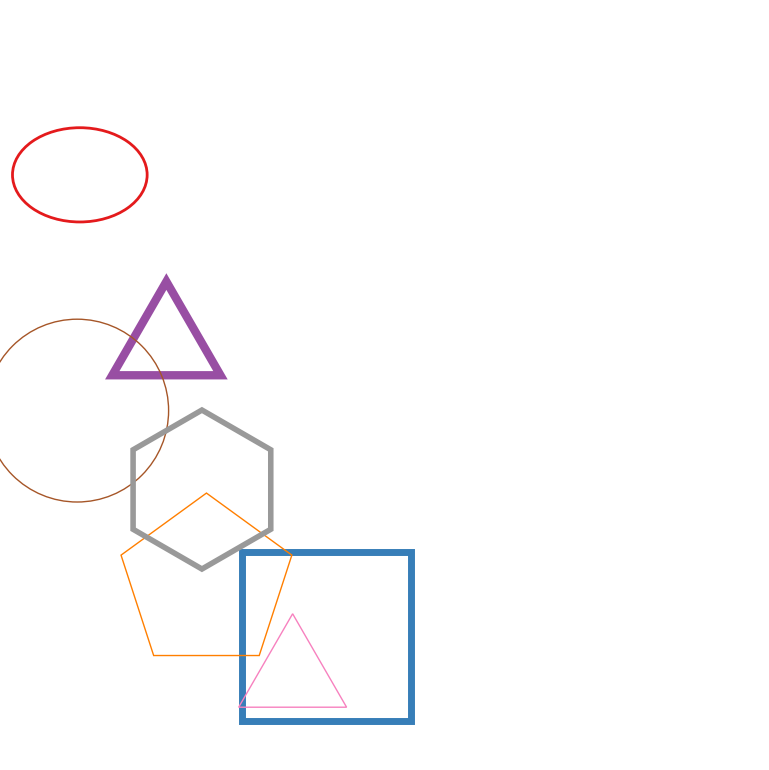[{"shape": "oval", "thickness": 1, "radius": 0.44, "center": [0.104, 0.773]}, {"shape": "square", "thickness": 2.5, "radius": 0.55, "center": [0.424, 0.173]}, {"shape": "triangle", "thickness": 3, "radius": 0.41, "center": [0.216, 0.553]}, {"shape": "pentagon", "thickness": 0.5, "radius": 0.58, "center": [0.268, 0.243]}, {"shape": "circle", "thickness": 0.5, "radius": 0.59, "center": [0.1, 0.467]}, {"shape": "triangle", "thickness": 0.5, "radius": 0.4, "center": [0.38, 0.122]}, {"shape": "hexagon", "thickness": 2, "radius": 0.52, "center": [0.262, 0.364]}]